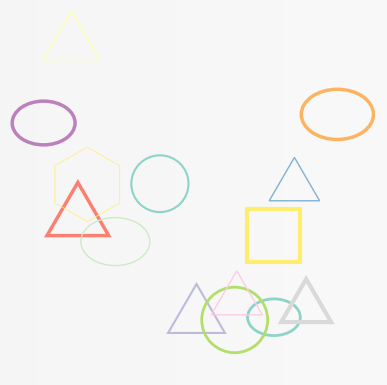[{"shape": "circle", "thickness": 1.5, "radius": 0.37, "center": [0.413, 0.523]}, {"shape": "oval", "thickness": 2, "radius": 0.34, "center": [0.707, 0.176]}, {"shape": "triangle", "thickness": 1, "radius": 0.42, "center": [0.184, 0.887]}, {"shape": "triangle", "thickness": 1.5, "radius": 0.42, "center": [0.507, 0.178]}, {"shape": "triangle", "thickness": 2.5, "radius": 0.46, "center": [0.201, 0.434]}, {"shape": "triangle", "thickness": 1, "radius": 0.38, "center": [0.76, 0.516]}, {"shape": "oval", "thickness": 2.5, "radius": 0.47, "center": [0.871, 0.703]}, {"shape": "circle", "thickness": 2, "radius": 0.43, "center": [0.606, 0.169]}, {"shape": "triangle", "thickness": 1, "radius": 0.38, "center": [0.611, 0.22]}, {"shape": "triangle", "thickness": 3, "radius": 0.37, "center": [0.79, 0.201]}, {"shape": "oval", "thickness": 2.5, "radius": 0.41, "center": [0.113, 0.681]}, {"shape": "oval", "thickness": 1, "radius": 0.45, "center": [0.298, 0.372]}, {"shape": "hexagon", "thickness": 0.5, "radius": 0.48, "center": [0.225, 0.521]}, {"shape": "square", "thickness": 3, "radius": 0.34, "center": [0.706, 0.388]}]